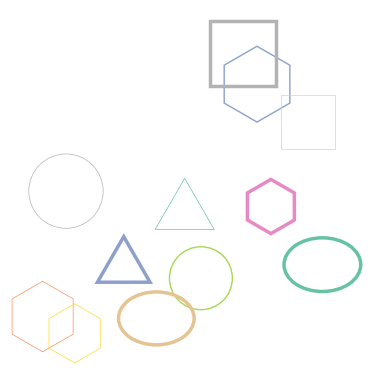[{"shape": "oval", "thickness": 2.5, "radius": 0.5, "center": [0.837, 0.313]}, {"shape": "triangle", "thickness": 0.5, "radius": 0.44, "center": [0.48, 0.448]}, {"shape": "hexagon", "thickness": 0.5, "radius": 0.46, "center": [0.111, 0.178]}, {"shape": "hexagon", "thickness": 1, "radius": 0.49, "center": [0.668, 0.781]}, {"shape": "triangle", "thickness": 2.5, "radius": 0.39, "center": [0.321, 0.306]}, {"shape": "hexagon", "thickness": 2.5, "radius": 0.35, "center": [0.704, 0.464]}, {"shape": "circle", "thickness": 1, "radius": 0.41, "center": [0.522, 0.277]}, {"shape": "square", "thickness": 0.5, "radius": 0.35, "center": [0.801, 0.683]}, {"shape": "hexagon", "thickness": 0.5, "radius": 0.38, "center": [0.194, 0.134]}, {"shape": "oval", "thickness": 2.5, "radius": 0.49, "center": [0.406, 0.173]}, {"shape": "square", "thickness": 2.5, "radius": 0.42, "center": [0.632, 0.862]}, {"shape": "circle", "thickness": 0.5, "radius": 0.48, "center": [0.171, 0.504]}]